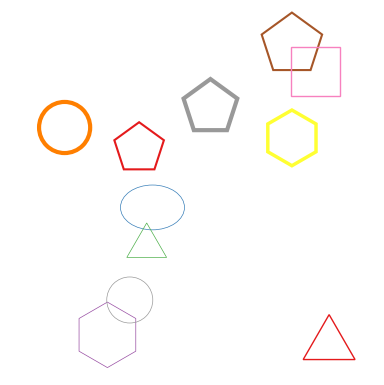[{"shape": "pentagon", "thickness": 1.5, "radius": 0.34, "center": [0.361, 0.615]}, {"shape": "triangle", "thickness": 1, "radius": 0.39, "center": [0.855, 0.105]}, {"shape": "oval", "thickness": 0.5, "radius": 0.42, "center": [0.396, 0.461]}, {"shape": "triangle", "thickness": 0.5, "radius": 0.3, "center": [0.381, 0.361]}, {"shape": "hexagon", "thickness": 0.5, "radius": 0.43, "center": [0.279, 0.13]}, {"shape": "circle", "thickness": 3, "radius": 0.33, "center": [0.168, 0.669]}, {"shape": "hexagon", "thickness": 2.5, "radius": 0.36, "center": [0.758, 0.642]}, {"shape": "pentagon", "thickness": 1.5, "radius": 0.41, "center": [0.758, 0.885]}, {"shape": "square", "thickness": 1, "radius": 0.31, "center": [0.82, 0.814]}, {"shape": "pentagon", "thickness": 3, "radius": 0.37, "center": [0.547, 0.721]}, {"shape": "circle", "thickness": 0.5, "radius": 0.3, "center": [0.337, 0.221]}]